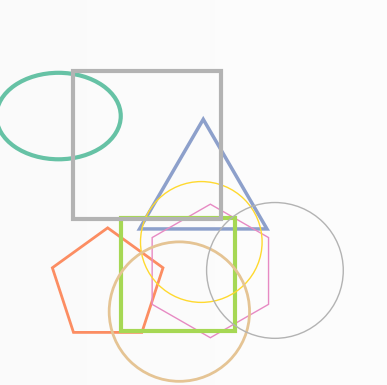[{"shape": "oval", "thickness": 3, "radius": 0.8, "center": [0.151, 0.699]}, {"shape": "pentagon", "thickness": 2, "radius": 0.75, "center": [0.278, 0.258]}, {"shape": "triangle", "thickness": 2.5, "radius": 0.95, "center": [0.525, 0.5]}, {"shape": "hexagon", "thickness": 1, "radius": 0.87, "center": [0.543, 0.296]}, {"shape": "square", "thickness": 3, "radius": 0.74, "center": [0.46, 0.286]}, {"shape": "circle", "thickness": 1, "radius": 0.78, "center": [0.519, 0.371]}, {"shape": "circle", "thickness": 2, "radius": 0.91, "center": [0.463, 0.191]}, {"shape": "square", "thickness": 3, "radius": 0.96, "center": [0.38, 0.624]}, {"shape": "circle", "thickness": 1, "radius": 0.88, "center": [0.71, 0.298]}]